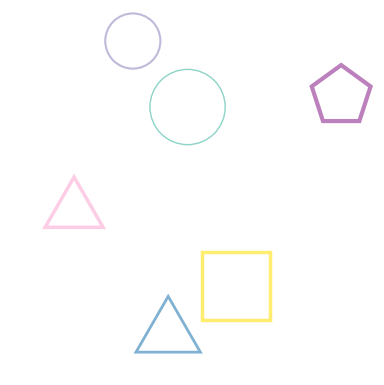[{"shape": "circle", "thickness": 1, "radius": 0.49, "center": [0.487, 0.722]}, {"shape": "circle", "thickness": 1.5, "radius": 0.36, "center": [0.345, 0.893]}, {"shape": "triangle", "thickness": 2, "radius": 0.48, "center": [0.437, 0.134]}, {"shape": "triangle", "thickness": 2.5, "radius": 0.43, "center": [0.192, 0.453]}, {"shape": "pentagon", "thickness": 3, "radius": 0.4, "center": [0.886, 0.751]}, {"shape": "square", "thickness": 2.5, "radius": 0.44, "center": [0.613, 0.256]}]